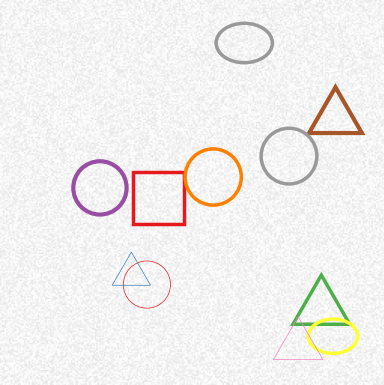[{"shape": "circle", "thickness": 0.5, "radius": 0.31, "center": [0.382, 0.261]}, {"shape": "square", "thickness": 2.5, "radius": 0.33, "center": [0.412, 0.485]}, {"shape": "triangle", "thickness": 0.5, "radius": 0.29, "center": [0.341, 0.288]}, {"shape": "triangle", "thickness": 2.5, "radius": 0.43, "center": [0.835, 0.2]}, {"shape": "circle", "thickness": 3, "radius": 0.35, "center": [0.26, 0.512]}, {"shape": "circle", "thickness": 2.5, "radius": 0.37, "center": [0.554, 0.54]}, {"shape": "oval", "thickness": 2.5, "radius": 0.32, "center": [0.865, 0.127]}, {"shape": "triangle", "thickness": 3, "radius": 0.4, "center": [0.871, 0.694]}, {"shape": "triangle", "thickness": 0.5, "radius": 0.37, "center": [0.774, 0.103]}, {"shape": "oval", "thickness": 2.5, "radius": 0.37, "center": [0.634, 0.888]}, {"shape": "circle", "thickness": 2.5, "radius": 0.36, "center": [0.751, 0.595]}]